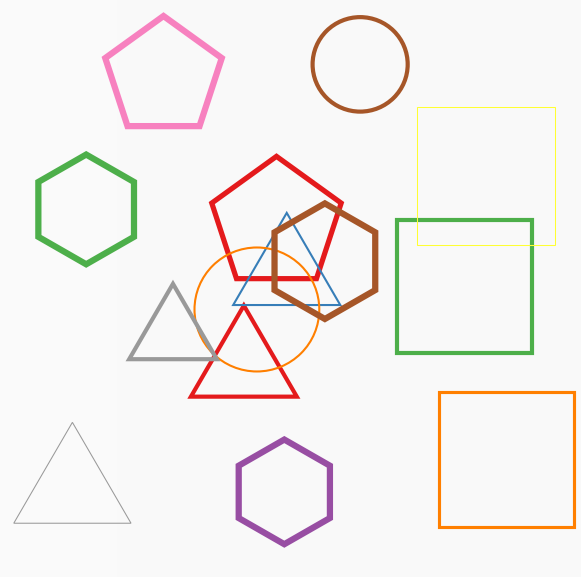[{"shape": "triangle", "thickness": 2, "radius": 0.53, "center": [0.42, 0.365]}, {"shape": "pentagon", "thickness": 2.5, "radius": 0.59, "center": [0.476, 0.611]}, {"shape": "triangle", "thickness": 1, "radius": 0.53, "center": [0.493, 0.524]}, {"shape": "square", "thickness": 2, "radius": 0.58, "center": [0.799, 0.503]}, {"shape": "hexagon", "thickness": 3, "radius": 0.47, "center": [0.148, 0.637]}, {"shape": "hexagon", "thickness": 3, "radius": 0.45, "center": [0.489, 0.147]}, {"shape": "square", "thickness": 1.5, "radius": 0.58, "center": [0.872, 0.203]}, {"shape": "circle", "thickness": 1, "radius": 0.54, "center": [0.442, 0.463]}, {"shape": "square", "thickness": 0.5, "radius": 0.6, "center": [0.836, 0.695]}, {"shape": "hexagon", "thickness": 3, "radius": 0.5, "center": [0.559, 0.547]}, {"shape": "circle", "thickness": 2, "radius": 0.41, "center": [0.62, 0.888]}, {"shape": "pentagon", "thickness": 3, "radius": 0.53, "center": [0.281, 0.866]}, {"shape": "triangle", "thickness": 2, "radius": 0.43, "center": [0.298, 0.421]}, {"shape": "triangle", "thickness": 0.5, "radius": 0.58, "center": [0.125, 0.151]}]